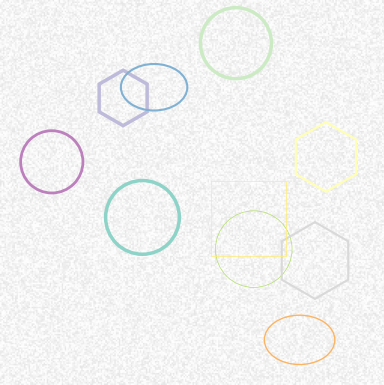[{"shape": "circle", "thickness": 2.5, "radius": 0.48, "center": [0.37, 0.435]}, {"shape": "hexagon", "thickness": 1.5, "radius": 0.45, "center": [0.847, 0.593]}, {"shape": "hexagon", "thickness": 2.5, "radius": 0.36, "center": [0.32, 0.746]}, {"shape": "oval", "thickness": 1.5, "radius": 0.43, "center": [0.4, 0.773]}, {"shape": "oval", "thickness": 1, "radius": 0.46, "center": [0.778, 0.117]}, {"shape": "circle", "thickness": 0.5, "radius": 0.5, "center": [0.659, 0.353]}, {"shape": "hexagon", "thickness": 1.5, "radius": 0.5, "center": [0.818, 0.323]}, {"shape": "circle", "thickness": 2, "radius": 0.4, "center": [0.134, 0.58]}, {"shape": "circle", "thickness": 2.5, "radius": 0.46, "center": [0.613, 0.888]}, {"shape": "square", "thickness": 0.5, "radius": 0.49, "center": [0.646, 0.433]}]